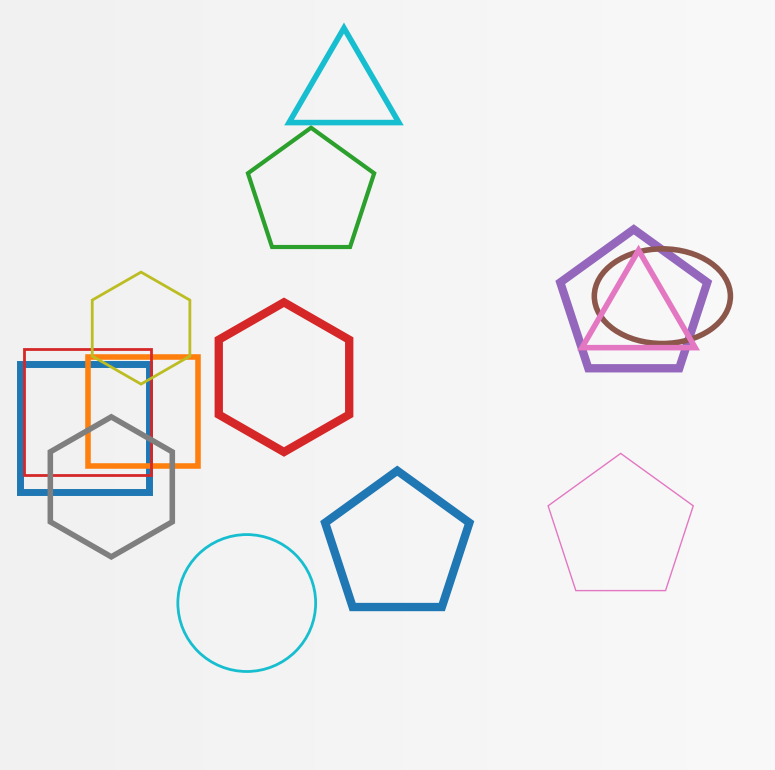[{"shape": "pentagon", "thickness": 3, "radius": 0.49, "center": [0.513, 0.291]}, {"shape": "square", "thickness": 2.5, "radius": 0.41, "center": [0.109, 0.444]}, {"shape": "square", "thickness": 2, "radius": 0.36, "center": [0.185, 0.465]}, {"shape": "pentagon", "thickness": 1.5, "radius": 0.43, "center": [0.401, 0.748]}, {"shape": "square", "thickness": 1, "radius": 0.41, "center": [0.113, 0.465]}, {"shape": "hexagon", "thickness": 3, "radius": 0.49, "center": [0.366, 0.51]}, {"shape": "pentagon", "thickness": 3, "radius": 0.5, "center": [0.818, 0.602]}, {"shape": "oval", "thickness": 2, "radius": 0.44, "center": [0.855, 0.615]}, {"shape": "triangle", "thickness": 2, "radius": 0.42, "center": [0.824, 0.591]}, {"shape": "pentagon", "thickness": 0.5, "radius": 0.49, "center": [0.801, 0.313]}, {"shape": "hexagon", "thickness": 2, "radius": 0.45, "center": [0.144, 0.368]}, {"shape": "hexagon", "thickness": 1, "radius": 0.36, "center": [0.182, 0.574]}, {"shape": "circle", "thickness": 1, "radius": 0.44, "center": [0.318, 0.217]}, {"shape": "triangle", "thickness": 2, "radius": 0.41, "center": [0.444, 0.882]}]